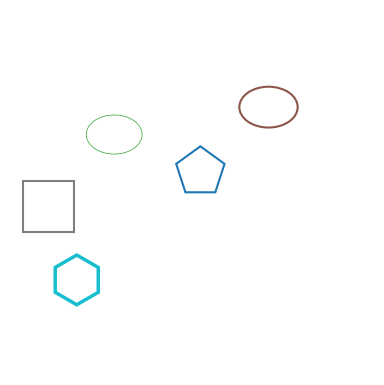[{"shape": "pentagon", "thickness": 1.5, "radius": 0.33, "center": [0.52, 0.554]}, {"shape": "oval", "thickness": 0.5, "radius": 0.36, "center": [0.297, 0.651]}, {"shape": "oval", "thickness": 1.5, "radius": 0.38, "center": [0.697, 0.722]}, {"shape": "square", "thickness": 1.5, "radius": 0.33, "center": [0.126, 0.464]}, {"shape": "hexagon", "thickness": 2.5, "radius": 0.32, "center": [0.199, 0.273]}]